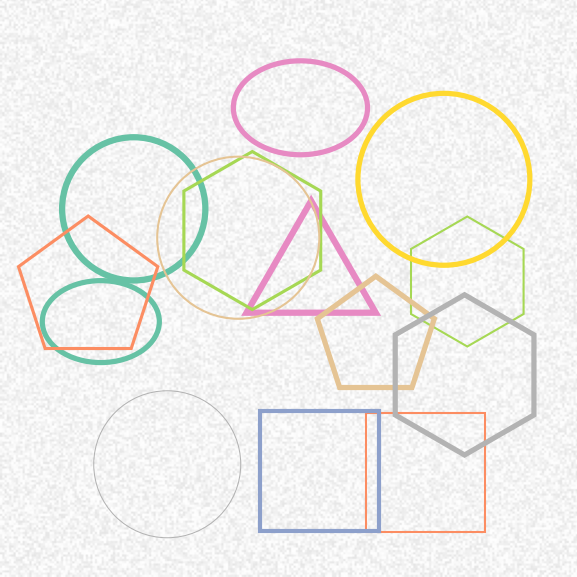[{"shape": "circle", "thickness": 3, "radius": 0.62, "center": [0.232, 0.637]}, {"shape": "oval", "thickness": 2.5, "radius": 0.51, "center": [0.175, 0.442]}, {"shape": "pentagon", "thickness": 1.5, "radius": 0.63, "center": [0.153, 0.498]}, {"shape": "square", "thickness": 1, "radius": 0.52, "center": [0.736, 0.181]}, {"shape": "square", "thickness": 2, "radius": 0.52, "center": [0.553, 0.184]}, {"shape": "triangle", "thickness": 3, "radius": 0.65, "center": [0.539, 0.522]}, {"shape": "oval", "thickness": 2.5, "radius": 0.58, "center": [0.52, 0.812]}, {"shape": "hexagon", "thickness": 1, "radius": 0.56, "center": [0.809, 0.512]}, {"shape": "hexagon", "thickness": 1.5, "radius": 0.68, "center": [0.437, 0.6]}, {"shape": "circle", "thickness": 2.5, "radius": 0.74, "center": [0.769, 0.689]}, {"shape": "circle", "thickness": 1, "radius": 0.7, "center": [0.413, 0.587]}, {"shape": "pentagon", "thickness": 2.5, "radius": 0.53, "center": [0.651, 0.414]}, {"shape": "circle", "thickness": 0.5, "radius": 0.64, "center": [0.29, 0.195]}, {"shape": "hexagon", "thickness": 2.5, "radius": 0.69, "center": [0.804, 0.35]}]